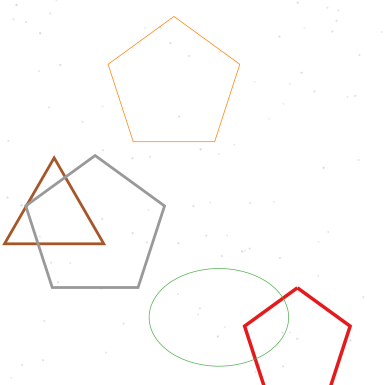[{"shape": "pentagon", "thickness": 2.5, "radius": 0.72, "center": [0.772, 0.108]}, {"shape": "oval", "thickness": 0.5, "radius": 0.91, "center": [0.569, 0.176]}, {"shape": "pentagon", "thickness": 0.5, "radius": 0.9, "center": [0.452, 0.777]}, {"shape": "triangle", "thickness": 2, "radius": 0.74, "center": [0.141, 0.441]}, {"shape": "pentagon", "thickness": 2, "radius": 0.95, "center": [0.247, 0.407]}]